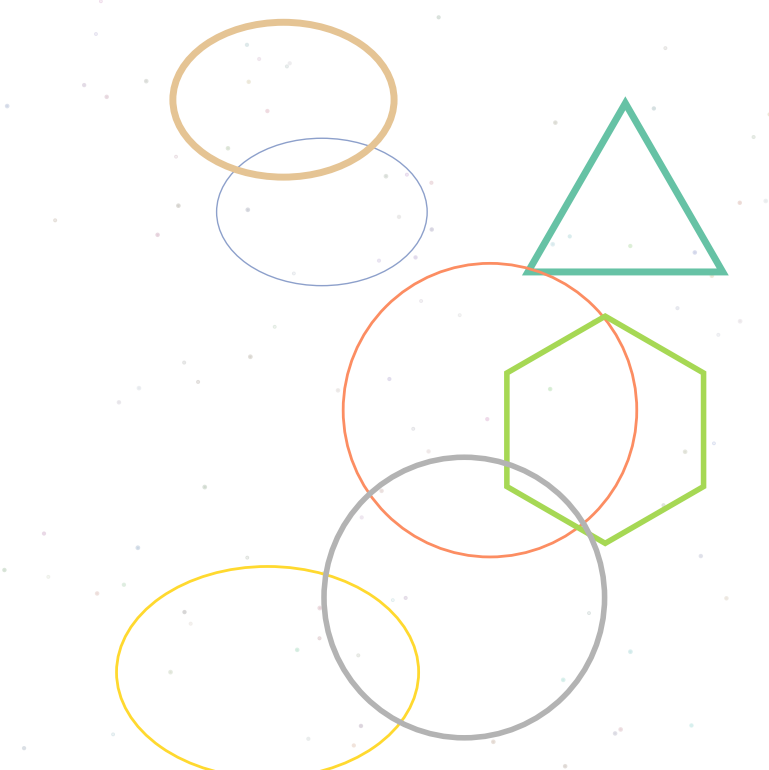[{"shape": "triangle", "thickness": 2.5, "radius": 0.73, "center": [0.812, 0.72]}, {"shape": "circle", "thickness": 1, "radius": 0.95, "center": [0.636, 0.467]}, {"shape": "oval", "thickness": 0.5, "radius": 0.68, "center": [0.418, 0.725]}, {"shape": "hexagon", "thickness": 2, "radius": 0.74, "center": [0.786, 0.442]}, {"shape": "oval", "thickness": 1, "radius": 0.98, "center": [0.348, 0.127]}, {"shape": "oval", "thickness": 2.5, "radius": 0.72, "center": [0.368, 0.871]}, {"shape": "circle", "thickness": 2, "radius": 0.91, "center": [0.603, 0.224]}]